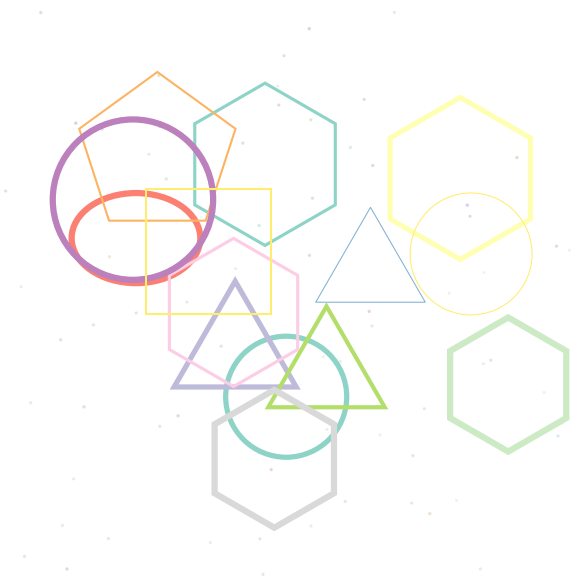[{"shape": "hexagon", "thickness": 1.5, "radius": 0.7, "center": [0.459, 0.715]}, {"shape": "circle", "thickness": 2.5, "radius": 0.52, "center": [0.496, 0.312]}, {"shape": "hexagon", "thickness": 2.5, "radius": 0.7, "center": [0.797, 0.69]}, {"shape": "triangle", "thickness": 2.5, "radius": 0.61, "center": [0.407, 0.39]}, {"shape": "oval", "thickness": 3, "radius": 0.56, "center": [0.235, 0.587]}, {"shape": "triangle", "thickness": 0.5, "radius": 0.55, "center": [0.642, 0.531]}, {"shape": "pentagon", "thickness": 1, "radius": 0.71, "center": [0.272, 0.732]}, {"shape": "triangle", "thickness": 2, "radius": 0.58, "center": [0.565, 0.352]}, {"shape": "hexagon", "thickness": 1.5, "radius": 0.64, "center": [0.404, 0.458]}, {"shape": "hexagon", "thickness": 3, "radius": 0.6, "center": [0.475, 0.205]}, {"shape": "circle", "thickness": 3, "radius": 0.69, "center": [0.23, 0.653]}, {"shape": "hexagon", "thickness": 3, "radius": 0.58, "center": [0.88, 0.333]}, {"shape": "square", "thickness": 1, "radius": 0.54, "center": [0.362, 0.564]}, {"shape": "circle", "thickness": 0.5, "radius": 0.53, "center": [0.816, 0.559]}]